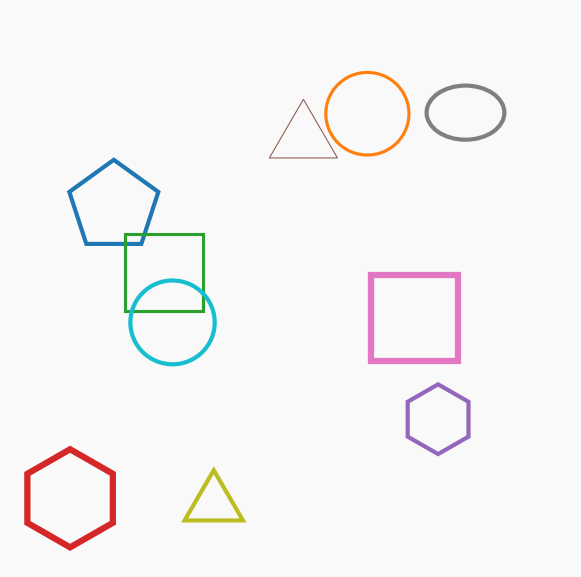[{"shape": "pentagon", "thickness": 2, "radius": 0.4, "center": [0.196, 0.642]}, {"shape": "circle", "thickness": 1.5, "radius": 0.36, "center": [0.632, 0.802]}, {"shape": "square", "thickness": 1.5, "radius": 0.33, "center": [0.282, 0.528]}, {"shape": "hexagon", "thickness": 3, "radius": 0.42, "center": [0.121, 0.136]}, {"shape": "hexagon", "thickness": 2, "radius": 0.3, "center": [0.754, 0.273]}, {"shape": "triangle", "thickness": 0.5, "radius": 0.34, "center": [0.522, 0.759]}, {"shape": "square", "thickness": 3, "radius": 0.38, "center": [0.713, 0.449]}, {"shape": "oval", "thickness": 2, "radius": 0.33, "center": [0.801, 0.804]}, {"shape": "triangle", "thickness": 2, "radius": 0.29, "center": [0.368, 0.127]}, {"shape": "circle", "thickness": 2, "radius": 0.36, "center": [0.297, 0.441]}]